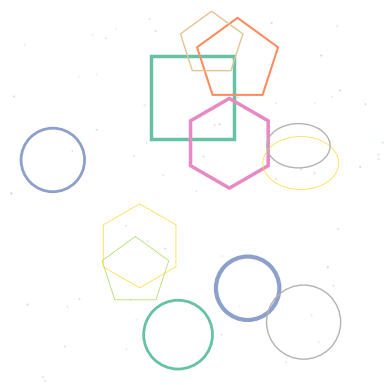[{"shape": "square", "thickness": 2.5, "radius": 0.54, "center": [0.499, 0.747]}, {"shape": "circle", "thickness": 2, "radius": 0.45, "center": [0.463, 0.131]}, {"shape": "pentagon", "thickness": 1.5, "radius": 0.55, "center": [0.617, 0.843]}, {"shape": "circle", "thickness": 3, "radius": 0.41, "center": [0.643, 0.251]}, {"shape": "circle", "thickness": 2, "radius": 0.41, "center": [0.137, 0.585]}, {"shape": "hexagon", "thickness": 2.5, "radius": 0.58, "center": [0.596, 0.628]}, {"shape": "pentagon", "thickness": 0.5, "radius": 0.45, "center": [0.352, 0.295]}, {"shape": "oval", "thickness": 0.5, "radius": 0.49, "center": [0.781, 0.577]}, {"shape": "hexagon", "thickness": 0.5, "radius": 0.55, "center": [0.363, 0.361]}, {"shape": "pentagon", "thickness": 1, "radius": 0.43, "center": [0.55, 0.886]}, {"shape": "oval", "thickness": 1, "radius": 0.41, "center": [0.775, 0.621]}, {"shape": "circle", "thickness": 1, "radius": 0.48, "center": [0.789, 0.163]}]